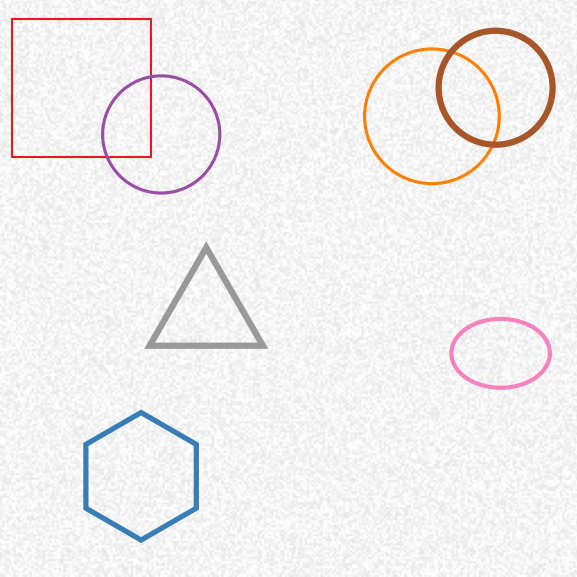[{"shape": "square", "thickness": 1, "radius": 0.6, "center": [0.141, 0.847]}, {"shape": "hexagon", "thickness": 2.5, "radius": 0.55, "center": [0.244, 0.174]}, {"shape": "circle", "thickness": 1.5, "radius": 0.51, "center": [0.279, 0.766]}, {"shape": "circle", "thickness": 1.5, "radius": 0.58, "center": [0.748, 0.798]}, {"shape": "circle", "thickness": 3, "radius": 0.49, "center": [0.858, 0.847]}, {"shape": "oval", "thickness": 2, "radius": 0.43, "center": [0.867, 0.387]}, {"shape": "triangle", "thickness": 3, "radius": 0.57, "center": [0.357, 0.457]}]